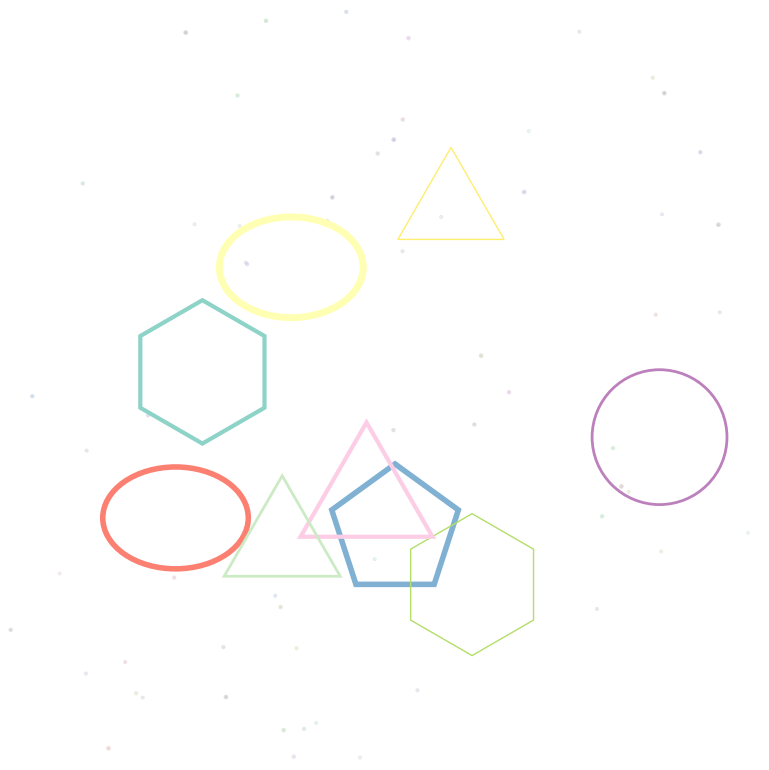[{"shape": "hexagon", "thickness": 1.5, "radius": 0.47, "center": [0.263, 0.517]}, {"shape": "oval", "thickness": 2.5, "radius": 0.47, "center": [0.378, 0.653]}, {"shape": "oval", "thickness": 2, "radius": 0.47, "center": [0.228, 0.327]}, {"shape": "pentagon", "thickness": 2, "radius": 0.43, "center": [0.513, 0.311]}, {"shape": "hexagon", "thickness": 0.5, "radius": 0.46, "center": [0.613, 0.241]}, {"shape": "triangle", "thickness": 1.5, "radius": 0.49, "center": [0.476, 0.352]}, {"shape": "circle", "thickness": 1, "radius": 0.44, "center": [0.857, 0.432]}, {"shape": "triangle", "thickness": 1, "radius": 0.44, "center": [0.366, 0.295]}, {"shape": "triangle", "thickness": 0.5, "radius": 0.4, "center": [0.586, 0.729]}]